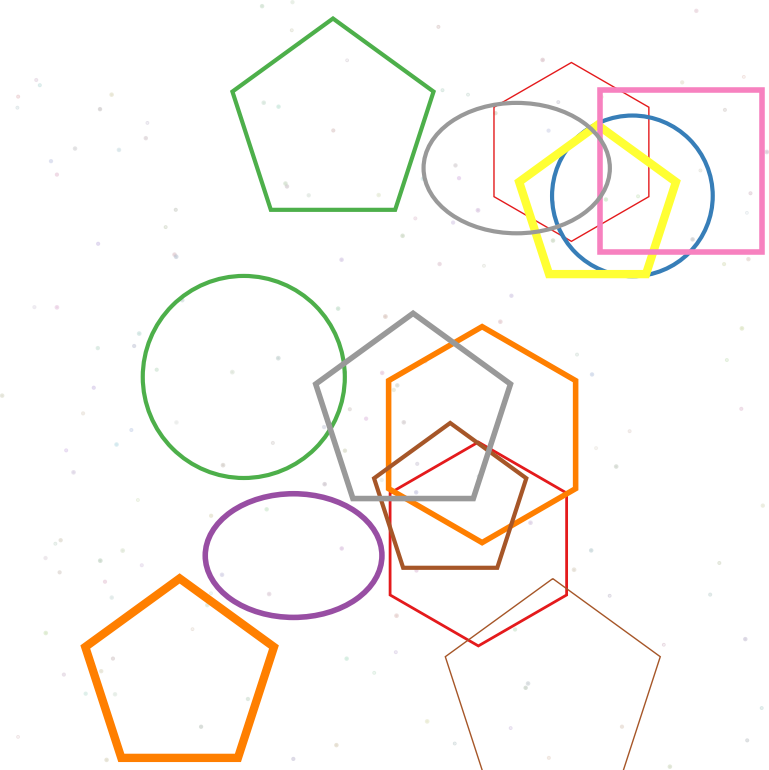[{"shape": "hexagon", "thickness": 1, "radius": 0.66, "center": [0.621, 0.294]}, {"shape": "hexagon", "thickness": 0.5, "radius": 0.58, "center": [0.742, 0.803]}, {"shape": "circle", "thickness": 1.5, "radius": 0.52, "center": [0.821, 0.746]}, {"shape": "circle", "thickness": 1.5, "radius": 0.66, "center": [0.317, 0.51]}, {"shape": "pentagon", "thickness": 1.5, "radius": 0.69, "center": [0.432, 0.839]}, {"shape": "oval", "thickness": 2, "radius": 0.57, "center": [0.381, 0.278]}, {"shape": "pentagon", "thickness": 3, "radius": 0.64, "center": [0.233, 0.12]}, {"shape": "hexagon", "thickness": 2, "radius": 0.7, "center": [0.626, 0.436]}, {"shape": "pentagon", "thickness": 3, "radius": 0.54, "center": [0.776, 0.731]}, {"shape": "pentagon", "thickness": 1.5, "radius": 0.52, "center": [0.585, 0.347]}, {"shape": "pentagon", "thickness": 0.5, "radius": 0.73, "center": [0.718, 0.102]}, {"shape": "square", "thickness": 2, "radius": 0.53, "center": [0.885, 0.778]}, {"shape": "oval", "thickness": 1.5, "radius": 0.6, "center": [0.671, 0.782]}, {"shape": "pentagon", "thickness": 2, "radius": 0.66, "center": [0.536, 0.46]}]